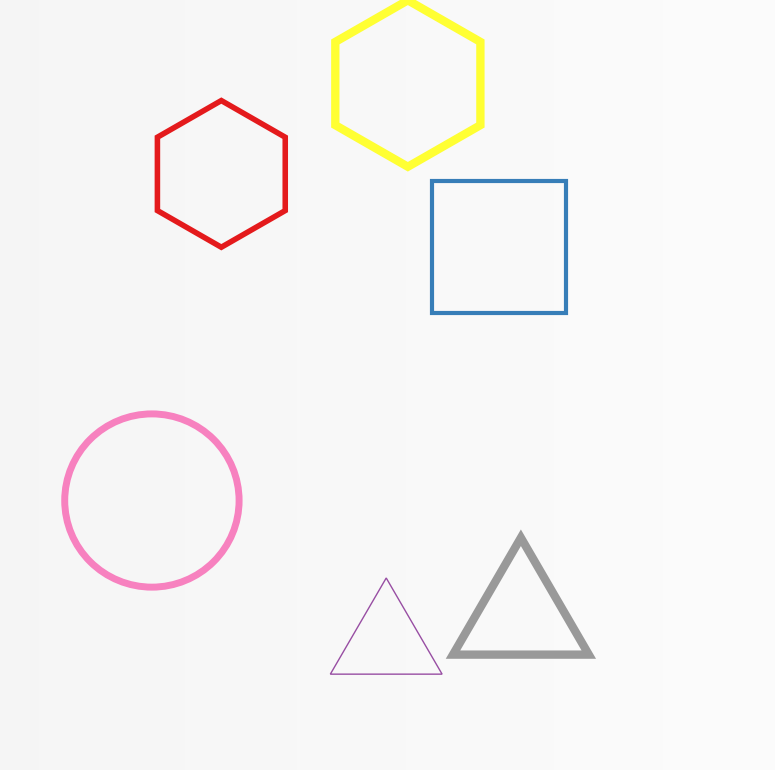[{"shape": "hexagon", "thickness": 2, "radius": 0.48, "center": [0.286, 0.774]}, {"shape": "square", "thickness": 1.5, "radius": 0.43, "center": [0.644, 0.679]}, {"shape": "triangle", "thickness": 0.5, "radius": 0.42, "center": [0.498, 0.166]}, {"shape": "hexagon", "thickness": 3, "radius": 0.54, "center": [0.526, 0.892]}, {"shape": "circle", "thickness": 2.5, "radius": 0.56, "center": [0.196, 0.35]}, {"shape": "triangle", "thickness": 3, "radius": 0.51, "center": [0.672, 0.2]}]